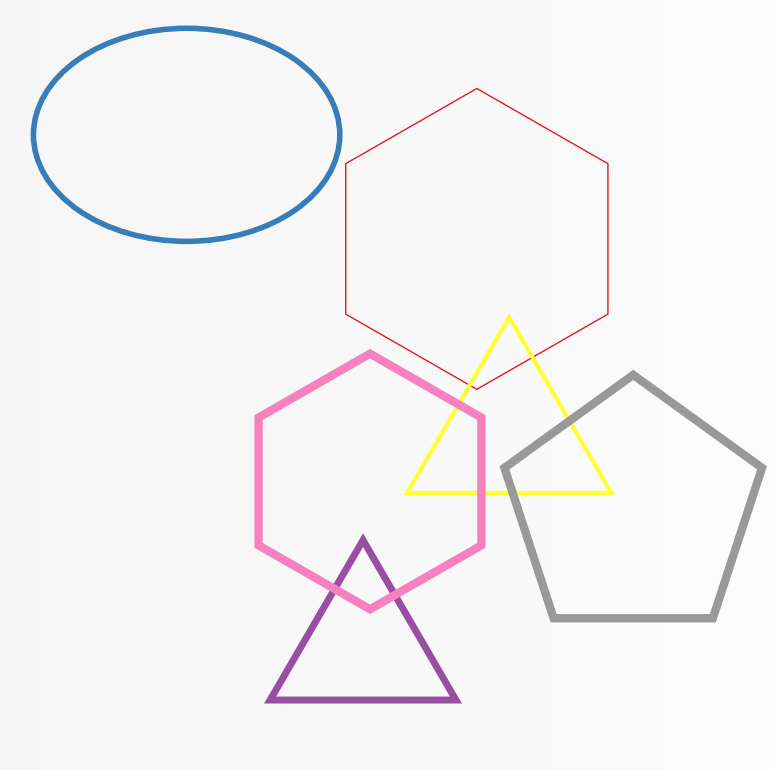[{"shape": "hexagon", "thickness": 0.5, "radius": 0.98, "center": [0.615, 0.69]}, {"shape": "oval", "thickness": 2, "radius": 0.99, "center": [0.241, 0.825]}, {"shape": "triangle", "thickness": 2.5, "radius": 0.69, "center": [0.468, 0.16]}, {"shape": "triangle", "thickness": 1.5, "radius": 0.76, "center": [0.657, 0.436]}, {"shape": "hexagon", "thickness": 3, "radius": 0.83, "center": [0.477, 0.375]}, {"shape": "pentagon", "thickness": 3, "radius": 0.87, "center": [0.817, 0.338]}]